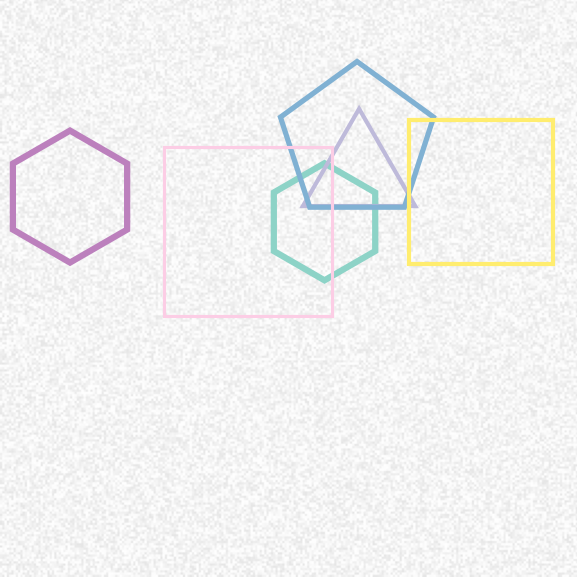[{"shape": "hexagon", "thickness": 3, "radius": 0.51, "center": [0.562, 0.615]}, {"shape": "triangle", "thickness": 2, "radius": 0.56, "center": [0.622, 0.699]}, {"shape": "pentagon", "thickness": 2.5, "radius": 0.7, "center": [0.618, 0.753]}, {"shape": "square", "thickness": 1.5, "radius": 0.73, "center": [0.43, 0.598]}, {"shape": "hexagon", "thickness": 3, "radius": 0.57, "center": [0.121, 0.659]}, {"shape": "square", "thickness": 2, "radius": 0.62, "center": [0.833, 0.667]}]